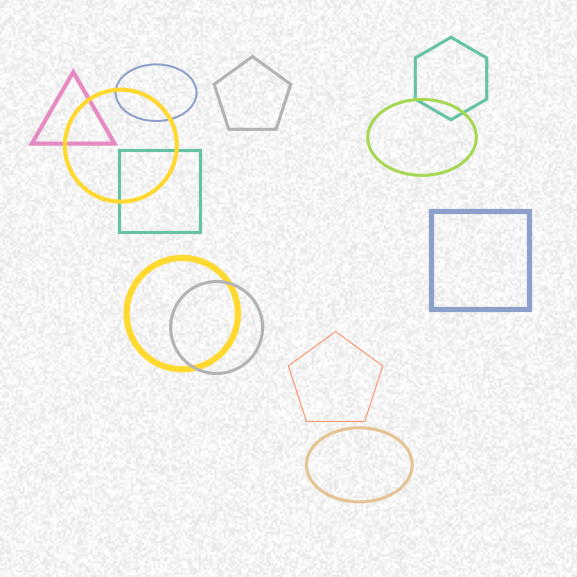[{"shape": "hexagon", "thickness": 1.5, "radius": 0.36, "center": [0.781, 0.863]}, {"shape": "square", "thickness": 1.5, "radius": 0.35, "center": [0.276, 0.668]}, {"shape": "pentagon", "thickness": 0.5, "radius": 0.43, "center": [0.581, 0.339]}, {"shape": "square", "thickness": 2.5, "radius": 0.42, "center": [0.832, 0.548]}, {"shape": "oval", "thickness": 1, "radius": 0.35, "center": [0.27, 0.839]}, {"shape": "triangle", "thickness": 2, "radius": 0.41, "center": [0.127, 0.792]}, {"shape": "oval", "thickness": 1.5, "radius": 0.47, "center": [0.731, 0.761]}, {"shape": "circle", "thickness": 3, "radius": 0.48, "center": [0.316, 0.456]}, {"shape": "circle", "thickness": 2, "radius": 0.48, "center": [0.209, 0.747]}, {"shape": "oval", "thickness": 1.5, "radius": 0.46, "center": [0.622, 0.194]}, {"shape": "circle", "thickness": 1.5, "radius": 0.4, "center": [0.375, 0.432]}, {"shape": "pentagon", "thickness": 1.5, "radius": 0.35, "center": [0.437, 0.832]}]